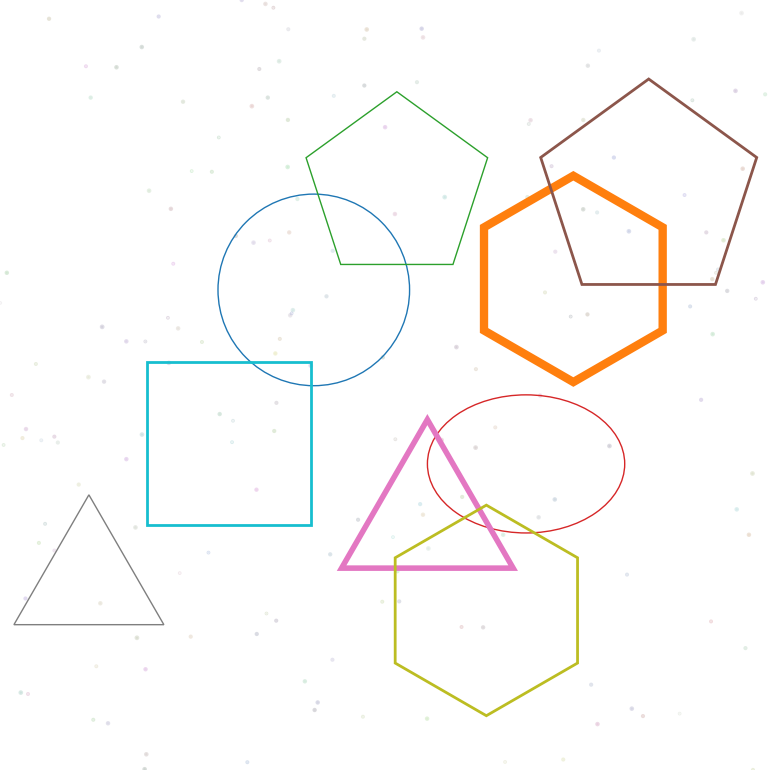[{"shape": "circle", "thickness": 0.5, "radius": 0.62, "center": [0.408, 0.624]}, {"shape": "hexagon", "thickness": 3, "radius": 0.67, "center": [0.745, 0.638]}, {"shape": "pentagon", "thickness": 0.5, "radius": 0.62, "center": [0.515, 0.757]}, {"shape": "oval", "thickness": 0.5, "radius": 0.64, "center": [0.683, 0.398]}, {"shape": "pentagon", "thickness": 1, "radius": 0.74, "center": [0.842, 0.75]}, {"shape": "triangle", "thickness": 2, "radius": 0.64, "center": [0.555, 0.326]}, {"shape": "triangle", "thickness": 0.5, "radius": 0.56, "center": [0.115, 0.245]}, {"shape": "hexagon", "thickness": 1, "radius": 0.68, "center": [0.632, 0.207]}, {"shape": "square", "thickness": 1, "radius": 0.53, "center": [0.297, 0.424]}]